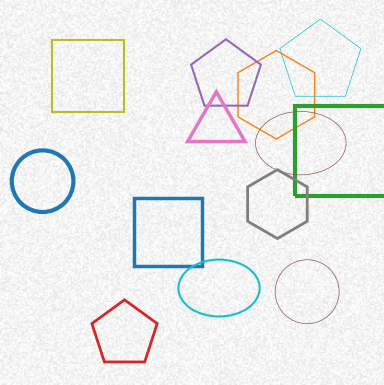[{"shape": "square", "thickness": 2.5, "radius": 0.44, "center": [0.435, 0.398]}, {"shape": "circle", "thickness": 3, "radius": 0.4, "center": [0.111, 0.529]}, {"shape": "hexagon", "thickness": 1, "radius": 0.57, "center": [0.718, 0.754]}, {"shape": "square", "thickness": 3, "radius": 0.59, "center": [0.884, 0.608]}, {"shape": "pentagon", "thickness": 2, "radius": 0.45, "center": [0.324, 0.132]}, {"shape": "pentagon", "thickness": 1.5, "radius": 0.48, "center": [0.587, 0.803]}, {"shape": "oval", "thickness": 0.5, "radius": 0.59, "center": [0.781, 0.628]}, {"shape": "circle", "thickness": 0.5, "radius": 0.42, "center": [0.798, 0.242]}, {"shape": "triangle", "thickness": 2.5, "radius": 0.43, "center": [0.562, 0.675]}, {"shape": "hexagon", "thickness": 2, "radius": 0.45, "center": [0.721, 0.47]}, {"shape": "square", "thickness": 1.5, "radius": 0.47, "center": [0.229, 0.802]}, {"shape": "pentagon", "thickness": 0.5, "radius": 0.55, "center": [0.832, 0.84]}, {"shape": "oval", "thickness": 1.5, "radius": 0.53, "center": [0.569, 0.252]}]